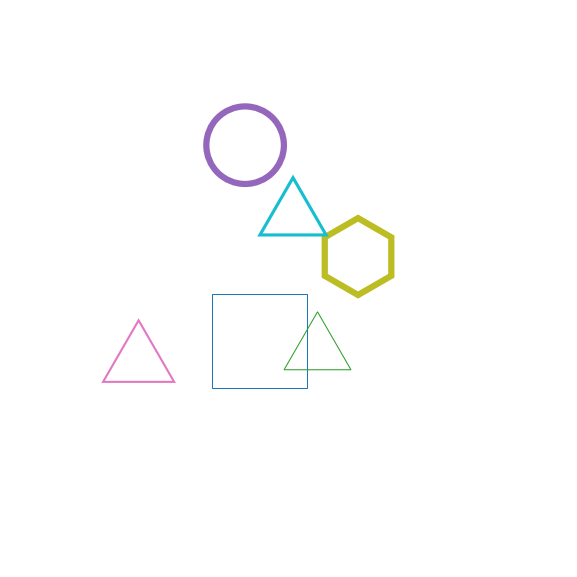[{"shape": "square", "thickness": 0.5, "radius": 0.41, "center": [0.45, 0.408]}, {"shape": "triangle", "thickness": 0.5, "radius": 0.33, "center": [0.55, 0.392]}, {"shape": "circle", "thickness": 3, "radius": 0.34, "center": [0.424, 0.748]}, {"shape": "triangle", "thickness": 1, "radius": 0.36, "center": [0.24, 0.373]}, {"shape": "hexagon", "thickness": 3, "radius": 0.33, "center": [0.62, 0.555]}, {"shape": "triangle", "thickness": 1.5, "radius": 0.33, "center": [0.507, 0.625]}]